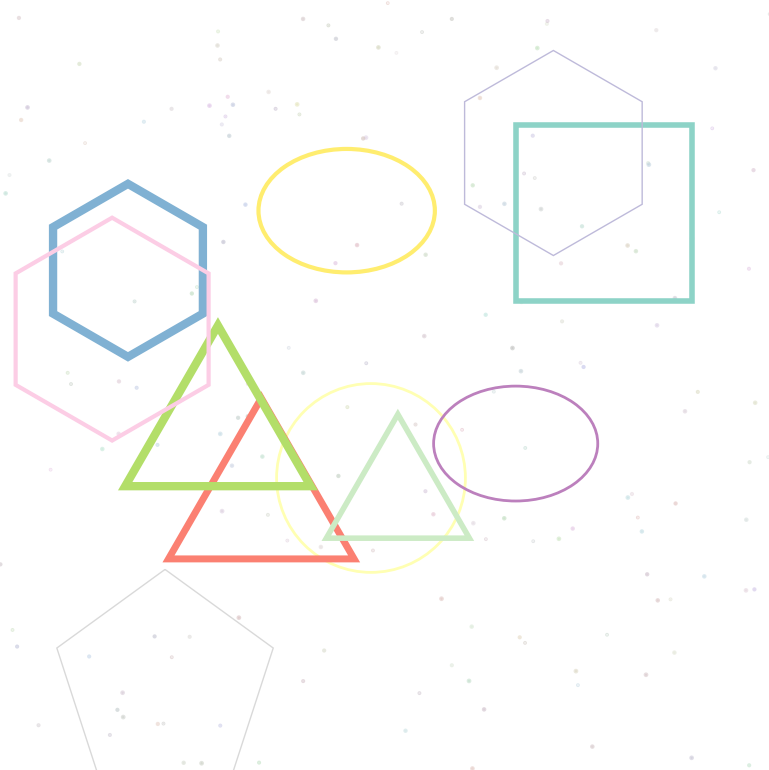[{"shape": "square", "thickness": 2, "radius": 0.57, "center": [0.785, 0.723]}, {"shape": "circle", "thickness": 1, "radius": 0.61, "center": [0.482, 0.379]}, {"shape": "hexagon", "thickness": 0.5, "radius": 0.67, "center": [0.719, 0.801]}, {"shape": "triangle", "thickness": 2.5, "radius": 0.7, "center": [0.339, 0.344]}, {"shape": "hexagon", "thickness": 3, "radius": 0.56, "center": [0.166, 0.649]}, {"shape": "triangle", "thickness": 3, "radius": 0.7, "center": [0.283, 0.438]}, {"shape": "hexagon", "thickness": 1.5, "radius": 0.72, "center": [0.146, 0.573]}, {"shape": "pentagon", "thickness": 0.5, "radius": 0.74, "center": [0.214, 0.113]}, {"shape": "oval", "thickness": 1, "radius": 0.53, "center": [0.67, 0.424]}, {"shape": "triangle", "thickness": 2, "radius": 0.54, "center": [0.517, 0.355]}, {"shape": "oval", "thickness": 1.5, "radius": 0.57, "center": [0.45, 0.726]}]